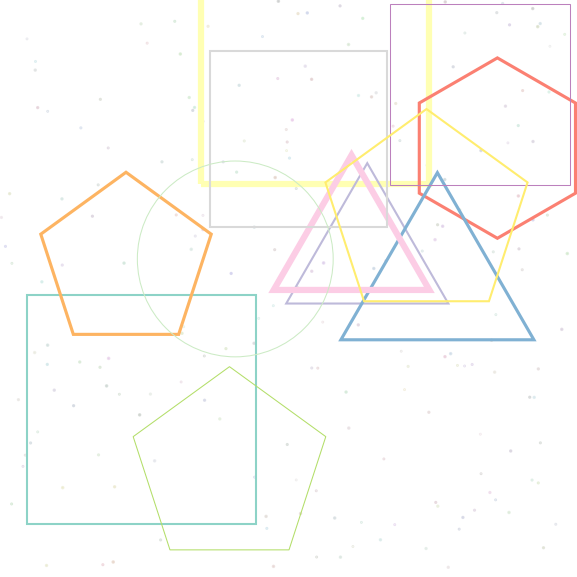[{"shape": "square", "thickness": 1, "radius": 0.99, "center": [0.245, 0.29]}, {"shape": "square", "thickness": 3, "radius": 0.99, "center": [0.546, 0.878]}, {"shape": "triangle", "thickness": 1, "radius": 0.81, "center": [0.636, 0.555]}, {"shape": "hexagon", "thickness": 1.5, "radius": 0.78, "center": [0.861, 0.743]}, {"shape": "triangle", "thickness": 1.5, "radius": 0.96, "center": [0.757, 0.507]}, {"shape": "pentagon", "thickness": 1.5, "radius": 0.78, "center": [0.218, 0.546]}, {"shape": "pentagon", "thickness": 0.5, "radius": 0.88, "center": [0.397, 0.189]}, {"shape": "triangle", "thickness": 3, "radius": 0.78, "center": [0.609, 0.575]}, {"shape": "square", "thickness": 1, "radius": 0.76, "center": [0.517, 0.758]}, {"shape": "square", "thickness": 0.5, "radius": 0.78, "center": [0.831, 0.835]}, {"shape": "circle", "thickness": 0.5, "radius": 0.85, "center": [0.407, 0.551]}, {"shape": "pentagon", "thickness": 1, "radius": 0.92, "center": [0.739, 0.626]}]